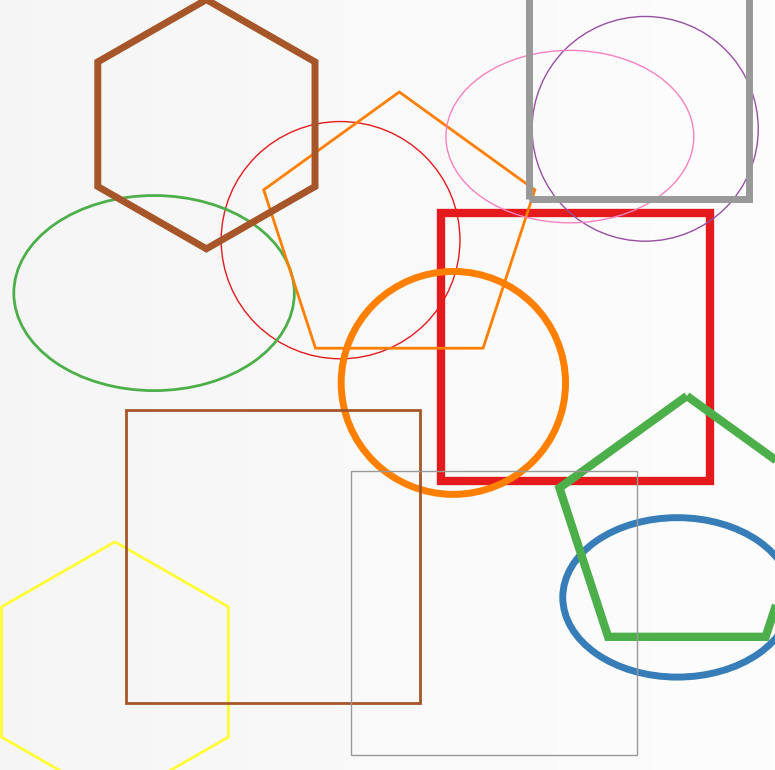[{"shape": "circle", "thickness": 0.5, "radius": 0.77, "center": [0.439, 0.688]}, {"shape": "square", "thickness": 3, "radius": 0.87, "center": [0.742, 0.549]}, {"shape": "oval", "thickness": 2.5, "radius": 0.74, "center": [0.874, 0.224]}, {"shape": "oval", "thickness": 1, "radius": 0.9, "center": [0.199, 0.619]}, {"shape": "pentagon", "thickness": 3, "radius": 0.86, "center": [0.886, 0.313]}, {"shape": "circle", "thickness": 0.5, "radius": 0.73, "center": [0.832, 0.833]}, {"shape": "circle", "thickness": 2.5, "radius": 0.72, "center": [0.585, 0.503]}, {"shape": "pentagon", "thickness": 1, "radius": 0.92, "center": [0.515, 0.697]}, {"shape": "hexagon", "thickness": 1, "radius": 0.85, "center": [0.148, 0.127]}, {"shape": "hexagon", "thickness": 2.5, "radius": 0.81, "center": [0.266, 0.839]}, {"shape": "square", "thickness": 1, "radius": 0.95, "center": [0.352, 0.277]}, {"shape": "oval", "thickness": 0.5, "radius": 0.8, "center": [0.735, 0.823]}, {"shape": "square", "thickness": 0.5, "radius": 0.92, "center": [0.638, 0.204]}, {"shape": "square", "thickness": 2.5, "radius": 0.71, "center": [0.824, 0.883]}]